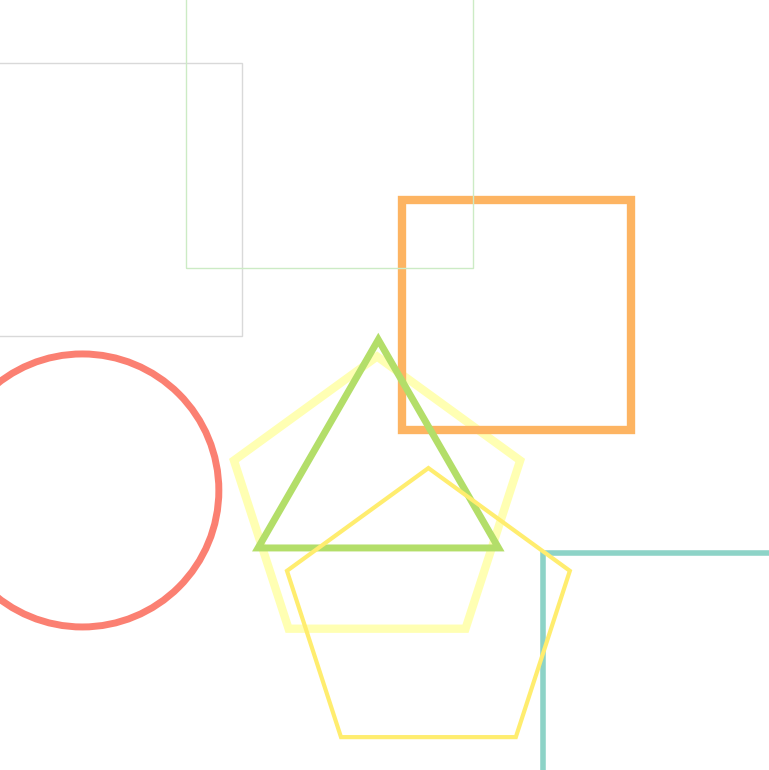[{"shape": "square", "thickness": 2, "radius": 0.85, "center": [0.875, 0.111]}, {"shape": "pentagon", "thickness": 3, "radius": 0.98, "center": [0.49, 0.342]}, {"shape": "circle", "thickness": 2.5, "radius": 0.89, "center": [0.107, 0.363]}, {"shape": "square", "thickness": 3, "radius": 0.75, "center": [0.671, 0.591]}, {"shape": "triangle", "thickness": 2.5, "radius": 0.9, "center": [0.491, 0.379]}, {"shape": "square", "thickness": 0.5, "radius": 0.89, "center": [0.137, 0.741]}, {"shape": "square", "thickness": 0.5, "radius": 0.93, "center": [0.428, 0.838]}, {"shape": "pentagon", "thickness": 1.5, "radius": 0.97, "center": [0.556, 0.199]}]